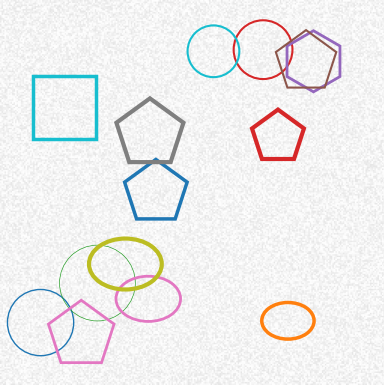[{"shape": "circle", "thickness": 1, "radius": 0.43, "center": [0.105, 0.162]}, {"shape": "pentagon", "thickness": 2.5, "radius": 0.43, "center": [0.405, 0.5]}, {"shape": "oval", "thickness": 2.5, "radius": 0.34, "center": [0.748, 0.167]}, {"shape": "circle", "thickness": 0.5, "radius": 0.49, "center": [0.253, 0.265]}, {"shape": "circle", "thickness": 1.5, "radius": 0.38, "center": [0.683, 0.871]}, {"shape": "pentagon", "thickness": 3, "radius": 0.35, "center": [0.722, 0.644]}, {"shape": "hexagon", "thickness": 2, "radius": 0.4, "center": [0.814, 0.841]}, {"shape": "pentagon", "thickness": 1.5, "radius": 0.41, "center": [0.795, 0.839]}, {"shape": "oval", "thickness": 2, "radius": 0.42, "center": [0.385, 0.224]}, {"shape": "pentagon", "thickness": 2, "radius": 0.45, "center": [0.211, 0.131]}, {"shape": "pentagon", "thickness": 3, "radius": 0.46, "center": [0.389, 0.653]}, {"shape": "oval", "thickness": 3, "radius": 0.47, "center": [0.326, 0.314]}, {"shape": "square", "thickness": 2.5, "radius": 0.41, "center": [0.169, 0.721]}, {"shape": "circle", "thickness": 1.5, "radius": 0.34, "center": [0.554, 0.867]}]